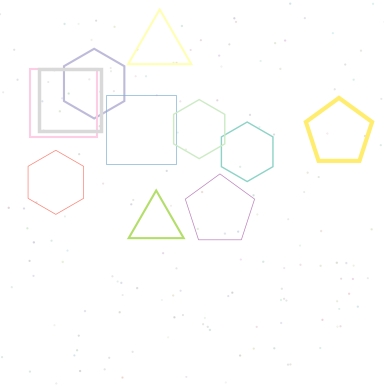[{"shape": "hexagon", "thickness": 1, "radius": 0.39, "center": [0.642, 0.606]}, {"shape": "triangle", "thickness": 1.5, "radius": 0.47, "center": [0.415, 0.881]}, {"shape": "hexagon", "thickness": 1.5, "radius": 0.45, "center": [0.245, 0.783]}, {"shape": "hexagon", "thickness": 0.5, "radius": 0.42, "center": [0.145, 0.526]}, {"shape": "square", "thickness": 0.5, "radius": 0.45, "center": [0.367, 0.664]}, {"shape": "triangle", "thickness": 1.5, "radius": 0.41, "center": [0.406, 0.423]}, {"shape": "square", "thickness": 1.5, "radius": 0.44, "center": [0.165, 0.732]}, {"shape": "square", "thickness": 2.5, "radius": 0.4, "center": [0.182, 0.741]}, {"shape": "pentagon", "thickness": 0.5, "radius": 0.47, "center": [0.571, 0.454]}, {"shape": "hexagon", "thickness": 1, "radius": 0.38, "center": [0.517, 0.665]}, {"shape": "pentagon", "thickness": 3, "radius": 0.45, "center": [0.881, 0.655]}]